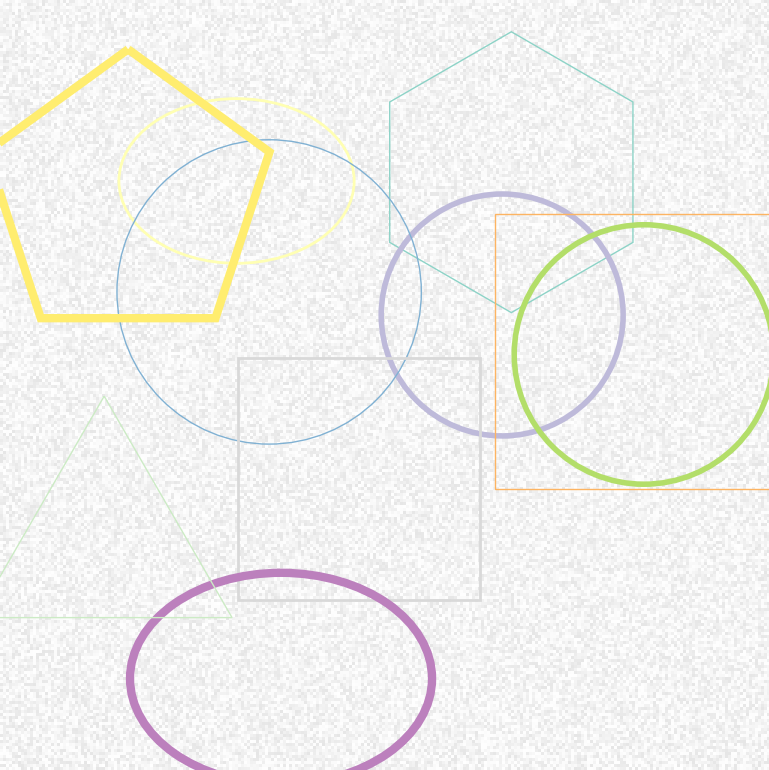[{"shape": "hexagon", "thickness": 0.5, "radius": 0.91, "center": [0.664, 0.776]}, {"shape": "oval", "thickness": 1, "radius": 0.76, "center": [0.307, 0.765]}, {"shape": "circle", "thickness": 2, "radius": 0.79, "center": [0.652, 0.591]}, {"shape": "circle", "thickness": 0.5, "radius": 0.99, "center": [0.35, 0.621]}, {"shape": "square", "thickness": 0.5, "radius": 0.89, "center": [0.821, 0.544]}, {"shape": "circle", "thickness": 2, "radius": 0.84, "center": [0.836, 0.54]}, {"shape": "square", "thickness": 1, "radius": 0.79, "center": [0.467, 0.378]}, {"shape": "oval", "thickness": 3, "radius": 0.98, "center": [0.365, 0.119]}, {"shape": "triangle", "thickness": 0.5, "radius": 0.96, "center": [0.135, 0.294]}, {"shape": "pentagon", "thickness": 3, "radius": 0.97, "center": [0.166, 0.743]}]